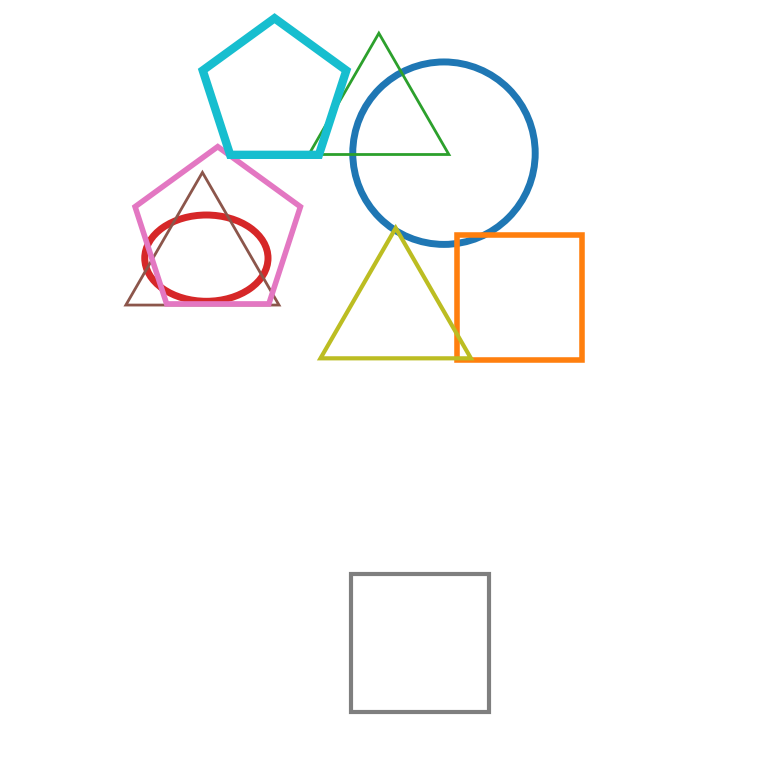[{"shape": "circle", "thickness": 2.5, "radius": 0.59, "center": [0.577, 0.801]}, {"shape": "square", "thickness": 2, "radius": 0.41, "center": [0.674, 0.614]}, {"shape": "triangle", "thickness": 1, "radius": 0.52, "center": [0.492, 0.852]}, {"shape": "oval", "thickness": 2.5, "radius": 0.4, "center": [0.268, 0.665]}, {"shape": "triangle", "thickness": 1, "radius": 0.57, "center": [0.263, 0.661]}, {"shape": "pentagon", "thickness": 2, "radius": 0.56, "center": [0.283, 0.697]}, {"shape": "square", "thickness": 1.5, "radius": 0.45, "center": [0.546, 0.165]}, {"shape": "triangle", "thickness": 1.5, "radius": 0.56, "center": [0.514, 0.591]}, {"shape": "pentagon", "thickness": 3, "radius": 0.49, "center": [0.357, 0.878]}]